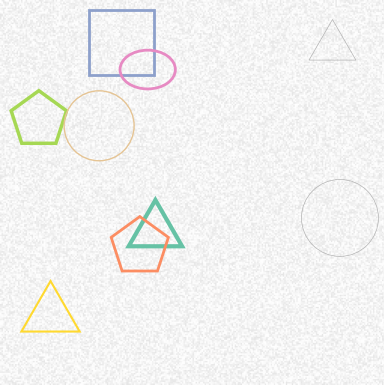[{"shape": "triangle", "thickness": 3, "radius": 0.4, "center": [0.404, 0.4]}, {"shape": "pentagon", "thickness": 2, "radius": 0.39, "center": [0.363, 0.359]}, {"shape": "square", "thickness": 2, "radius": 0.42, "center": [0.316, 0.89]}, {"shape": "oval", "thickness": 2, "radius": 0.36, "center": [0.384, 0.819]}, {"shape": "pentagon", "thickness": 2.5, "radius": 0.38, "center": [0.101, 0.689]}, {"shape": "triangle", "thickness": 1.5, "radius": 0.44, "center": [0.131, 0.183]}, {"shape": "circle", "thickness": 1, "radius": 0.45, "center": [0.257, 0.673]}, {"shape": "triangle", "thickness": 0.5, "radius": 0.35, "center": [0.864, 0.879]}, {"shape": "circle", "thickness": 0.5, "radius": 0.5, "center": [0.883, 0.434]}]